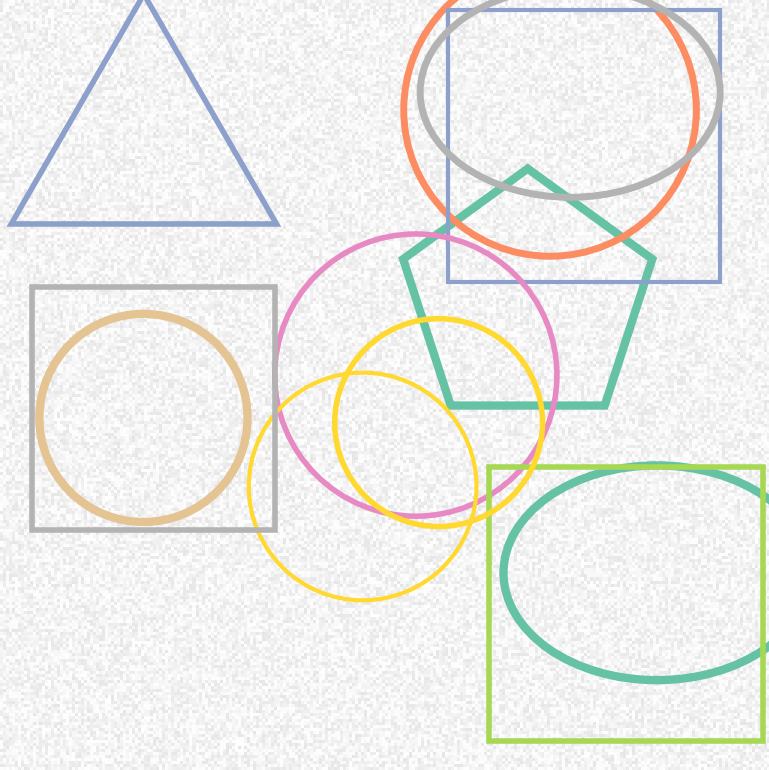[{"shape": "oval", "thickness": 3, "radius": 1.0, "center": [0.853, 0.256]}, {"shape": "pentagon", "thickness": 3, "radius": 0.85, "center": [0.685, 0.611]}, {"shape": "circle", "thickness": 2.5, "radius": 0.95, "center": [0.714, 0.857]}, {"shape": "square", "thickness": 1.5, "radius": 0.88, "center": [0.759, 0.81]}, {"shape": "triangle", "thickness": 2, "radius": 0.99, "center": [0.187, 0.809]}, {"shape": "circle", "thickness": 2, "radius": 0.92, "center": [0.54, 0.513]}, {"shape": "square", "thickness": 2, "radius": 0.89, "center": [0.813, 0.216]}, {"shape": "circle", "thickness": 2, "radius": 0.67, "center": [0.57, 0.451]}, {"shape": "circle", "thickness": 1.5, "radius": 0.74, "center": [0.471, 0.368]}, {"shape": "circle", "thickness": 3, "radius": 0.68, "center": [0.186, 0.457]}, {"shape": "oval", "thickness": 2.5, "radius": 0.97, "center": [0.74, 0.88]}, {"shape": "square", "thickness": 2, "radius": 0.79, "center": [0.2, 0.469]}]